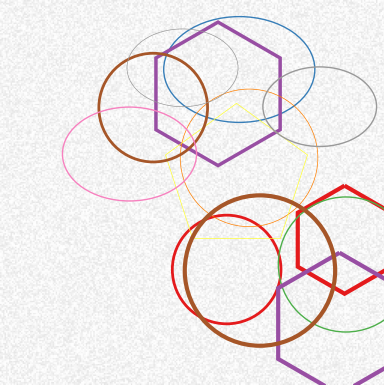[{"shape": "hexagon", "thickness": 3, "radius": 0.7, "center": [0.895, 0.377]}, {"shape": "circle", "thickness": 2, "radius": 0.71, "center": [0.589, 0.3]}, {"shape": "oval", "thickness": 1, "radius": 0.98, "center": [0.621, 0.819]}, {"shape": "circle", "thickness": 1, "radius": 0.88, "center": [0.898, 0.313]}, {"shape": "hexagon", "thickness": 3, "radius": 0.92, "center": [0.882, 0.16]}, {"shape": "hexagon", "thickness": 2.5, "radius": 0.93, "center": [0.566, 0.756]}, {"shape": "circle", "thickness": 0.5, "radius": 0.89, "center": [0.647, 0.59]}, {"shape": "pentagon", "thickness": 0.5, "radius": 0.97, "center": [0.614, 0.538]}, {"shape": "circle", "thickness": 2, "radius": 0.71, "center": [0.398, 0.72]}, {"shape": "circle", "thickness": 3, "radius": 0.98, "center": [0.675, 0.297]}, {"shape": "oval", "thickness": 1, "radius": 0.87, "center": [0.336, 0.6]}, {"shape": "oval", "thickness": 0.5, "radius": 0.72, "center": [0.474, 0.824]}, {"shape": "oval", "thickness": 1, "radius": 0.74, "center": [0.83, 0.723]}]